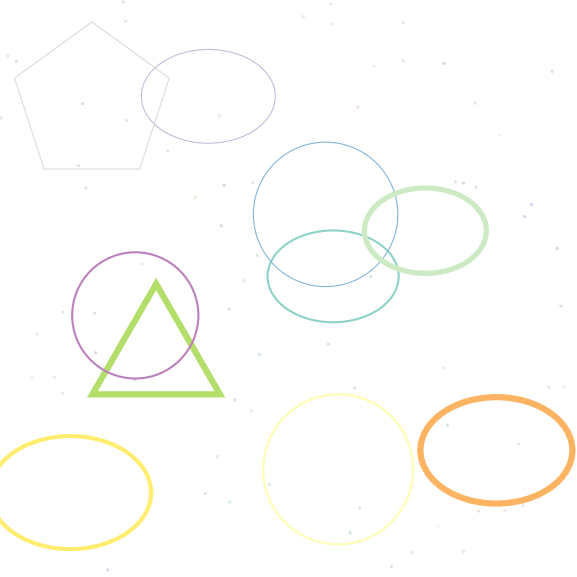[{"shape": "oval", "thickness": 1, "radius": 0.57, "center": [0.577, 0.521]}, {"shape": "circle", "thickness": 1, "radius": 0.65, "center": [0.586, 0.186]}, {"shape": "oval", "thickness": 0.5, "radius": 0.58, "center": [0.361, 0.832]}, {"shape": "circle", "thickness": 0.5, "radius": 0.63, "center": [0.564, 0.628]}, {"shape": "oval", "thickness": 3, "radius": 0.66, "center": [0.86, 0.219]}, {"shape": "triangle", "thickness": 3, "radius": 0.64, "center": [0.27, 0.38]}, {"shape": "pentagon", "thickness": 0.5, "radius": 0.7, "center": [0.159, 0.82]}, {"shape": "circle", "thickness": 1, "radius": 0.55, "center": [0.234, 0.453]}, {"shape": "oval", "thickness": 2.5, "radius": 0.53, "center": [0.737, 0.6]}, {"shape": "oval", "thickness": 2, "radius": 0.7, "center": [0.122, 0.146]}]